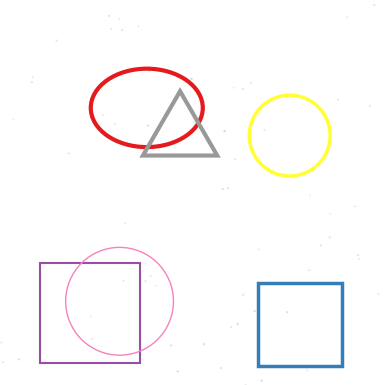[{"shape": "oval", "thickness": 3, "radius": 0.73, "center": [0.381, 0.72]}, {"shape": "square", "thickness": 2.5, "radius": 0.54, "center": [0.78, 0.157]}, {"shape": "square", "thickness": 1.5, "radius": 0.65, "center": [0.234, 0.187]}, {"shape": "circle", "thickness": 2.5, "radius": 0.53, "center": [0.753, 0.648]}, {"shape": "circle", "thickness": 1, "radius": 0.7, "center": [0.311, 0.217]}, {"shape": "triangle", "thickness": 3, "radius": 0.56, "center": [0.468, 0.652]}]